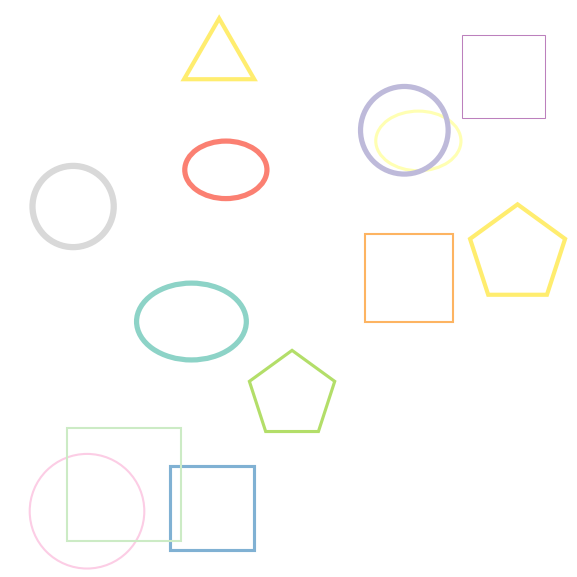[{"shape": "oval", "thickness": 2.5, "radius": 0.48, "center": [0.332, 0.442]}, {"shape": "oval", "thickness": 1.5, "radius": 0.37, "center": [0.724, 0.755]}, {"shape": "circle", "thickness": 2.5, "radius": 0.38, "center": [0.7, 0.774]}, {"shape": "oval", "thickness": 2.5, "radius": 0.36, "center": [0.391, 0.705]}, {"shape": "square", "thickness": 1.5, "radius": 0.36, "center": [0.368, 0.12]}, {"shape": "square", "thickness": 1, "radius": 0.38, "center": [0.708, 0.518]}, {"shape": "pentagon", "thickness": 1.5, "radius": 0.39, "center": [0.506, 0.315]}, {"shape": "circle", "thickness": 1, "radius": 0.5, "center": [0.151, 0.114]}, {"shape": "circle", "thickness": 3, "radius": 0.35, "center": [0.127, 0.642]}, {"shape": "square", "thickness": 0.5, "radius": 0.36, "center": [0.872, 0.866]}, {"shape": "square", "thickness": 1, "radius": 0.49, "center": [0.215, 0.161]}, {"shape": "triangle", "thickness": 2, "radius": 0.35, "center": [0.379, 0.897]}, {"shape": "pentagon", "thickness": 2, "radius": 0.43, "center": [0.896, 0.559]}]